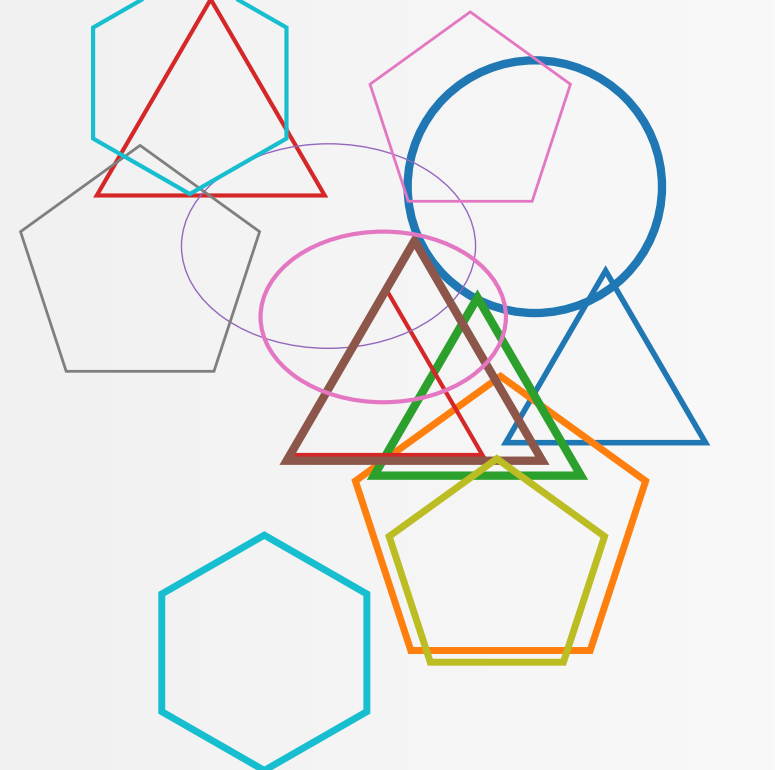[{"shape": "triangle", "thickness": 2, "radius": 0.74, "center": [0.781, 0.5]}, {"shape": "circle", "thickness": 3, "radius": 0.82, "center": [0.69, 0.758]}, {"shape": "pentagon", "thickness": 2.5, "radius": 0.98, "center": [0.646, 0.314]}, {"shape": "triangle", "thickness": 3, "radius": 0.77, "center": [0.616, 0.459]}, {"shape": "triangle", "thickness": 1.5, "radius": 0.72, "center": [0.498, 0.481]}, {"shape": "triangle", "thickness": 1.5, "radius": 0.85, "center": [0.272, 0.831]}, {"shape": "oval", "thickness": 0.5, "radius": 0.95, "center": [0.424, 0.68]}, {"shape": "triangle", "thickness": 3, "radius": 0.95, "center": [0.535, 0.497]}, {"shape": "oval", "thickness": 1.5, "radius": 0.79, "center": [0.494, 0.588]}, {"shape": "pentagon", "thickness": 1, "radius": 0.68, "center": [0.607, 0.849]}, {"shape": "pentagon", "thickness": 1, "radius": 0.81, "center": [0.181, 0.649]}, {"shape": "pentagon", "thickness": 2.5, "radius": 0.73, "center": [0.641, 0.258]}, {"shape": "hexagon", "thickness": 2.5, "radius": 0.76, "center": [0.341, 0.152]}, {"shape": "hexagon", "thickness": 1.5, "radius": 0.72, "center": [0.245, 0.892]}]